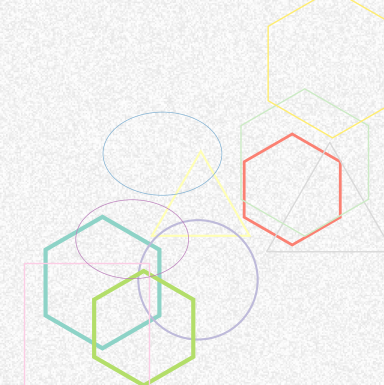[{"shape": "hexagon", "thickness": 3, "radius": 0.85, "center": [0.266, 0.266]}, {"shape": "triangle", "thickness": 1.5, "radius": 0.73, "center": [0.521, 0.461]}, {"shape": "circle", "thickness": 1.5, "radius": 0.78, "center": [0.514, 0.273]}, {"shape": "hexagon", "thickness": 2, "radius": 0.72, "center": [0.759, 0.508]}, {"shape": "oval", "thickness": 0.5, "radius": 0.77, "center": [0.422, 0.601]}, {"shape": "hexagon", "thickness": 3, "radius": 0.74, "center": [0.373, 0.147]}, {"shape": "square", "thickness": 1, "radius": 0.81, "center": [0.224, 0.155]}, {"shape": "triangle", "thickness": 1, "radius": 0.95, "center": [0.857, 0.441]}, {"shape": "oval", "thickness": 0.5, "radius": 0.73, "center": [0.343, 0.379]}, {"shape": "hexagon", "thickness": 1, "radius": 0.96, "center": [0.792, 0.578]}, {"shape": "hexagon", "thickness": 1, "radius": 0.97, "center": [0.864, 0.835]}]